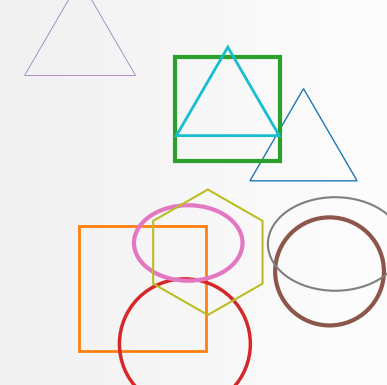[{"shape": "triangle", "thickness": 1, "radius": 0.8, "center": [0.783, 0.61]}, {"shape": "square", "thickness": 2, "radius": 0.81, "center": [0.368, 0.25]}, {"shape": "square", "thickness": 3, "radius": 0.68, "center": [0.588, 0.717]}, {"shape": "circle", "thickness": 2.5, "radius": 0.84, "center": [0.477, 0.107]}, {"shape": "triangle", "thickness": 0.5, "radius": 0.83, "center": [0.207, 0.887]}, {"shape": "circle", "thickness": 3, "radius": 0.7, "center": [0.85, 0.295]}, {"shape": "oval", "thickness": 3, "radius": 0.7, "center": [0.486, 0.369]}, {"shape": "oval", "thickness": 1.5, "radius": 0.87, "center": [0.865, 0.366]}, {"shape": "hexagon", "thickness": 1.5, "radius": 0.81, "center": [0.536, 0.345]}, {"shape": "triangle", "thickness": 2, "radius": 0.77, "center": [0.588, 0.724]}]